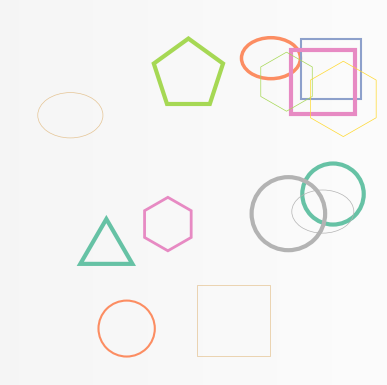[{"shape": "triangle", "thickness": 3, "radius": 0.39, "center": [0.274, 0.353]}, {"shape": "circle", "thickness": 3, "radius": 0.4, "center": [0.859, 0.496]}, {"shape": "oval", "thickness": 2.5, "radius": 0.38, "center": [0.699, 0.849]}, {"shape": "circle", "thickness": 1.5, "radius": 0.36, "center": [0.327, 0.147]}, {"shape": "square", "thickness": 1.5, "radius": 0.39, "center": [0.854, 0.82]}, {"shape": "hexagon", "thickness": 2, "radius": 0.35, "center": [0.433, 0.418]}, {"shape": "square", "thickness": 3, "radius": 0.41, "center": [0.833, 0.787]}, {"shape": "hexagon", "thickness": 0.5, "radius": 0.38, "center": [0.739, 0.788]}, {"shape": "pentagon", "thickness": 3, "radius": 0.47, "center": [0.486, 0.806]}, {"shape": "hexagon", "thickness": 0.5, "radius": 0.49, "center": [0.886, 0.743]}, {"shape": "square", "thickness": 0.5, "radius": 0.47, "center": [0.602, 0.167]}, {"shape": "oval", "thickness": 0.5, "radius": 0.42, "center": [0.182, 0.701]}, {"shape": "oval", "thickness": 0.5, "radius": 0.4, "center": [0.833, 0.45]}, {"shape": "circle", "thickness": 3, "radius": 0.47, "center": [0.744, 0.445]}]